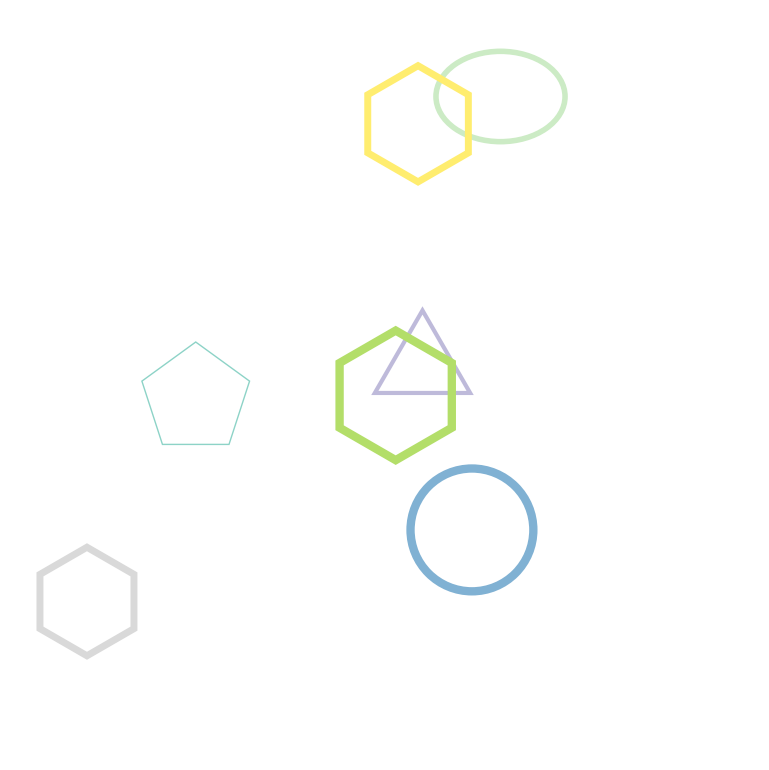[{"shape": "pentagon", "thickness": 0.5, "radius": 0.37, "center": [0.254, 0.482]}, {"shape": "triangle", "thickness": 1.5, "radius": 0.36, "center": [0.549, 0.525]}, {"shape": "circle", "thickness": 3, "radius": 0.4, "center": [0.613, 0.312]}, {"shape": "hexagon", "thickness": 3, "radius": 0.42, "center": [0.514, 0.487]}, {"shape": "hexagon", "thickness": 2.5, "radius": 0.35, "center": [0.113, 0.219]}, {"shape": "oval", "thickness": 2, "radius": 0.42, "center": [0.65, 0.875]}, {"shape": "hexagon", "thickness": 2.5, "radius": 0.38, "center": [0.543, 0.839]}]